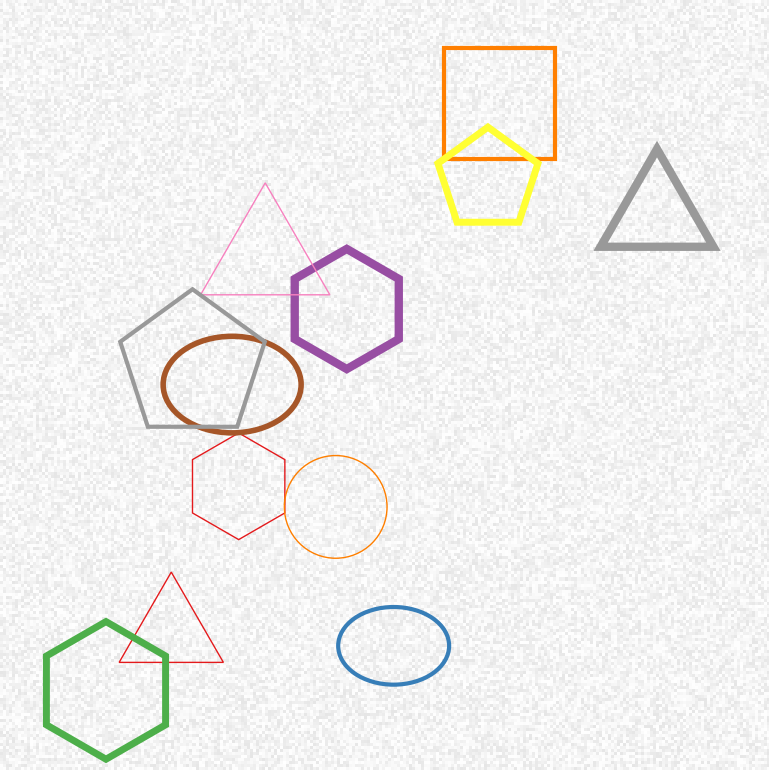[{"shape": "hexagon", "thickness": 0.5, "radius": 0.35, "center": [0.31, 0.368]}, {"shape": "triangle", "thickness": 0.5, "radius": 0.39, "center": [0.222, 0.179]}, {"shape": "oval", "thickness": 1.5, "radius": 0.36, "center": [0.511, 0.161]}, {"shape": "hexagon", "thickness": 2.5, "radius": 0.45, "center": [0.138, 0.103]}, {"shape": "hexagon", "thickness": 3, "radius": 0.39, "center": [0.45, 0.599]}, {"shape": "square", "thickness": 1.5, "radius": 0.36, "center": [0.649, 0.865]}, {"shape": "circle", "thickness": 0.5, "radius": 0.33, "center": [0.436, 0.342]}, {"shape": "pentagon", "thickness": 2.5, "radius": 0.34, "center": [0.634, 0.767]}, {"shape": "oval", "thickness": 2, "radius": 0.45, "center": [0.301, 0.501]}, {"shape": "triangle", "thickness": 0.5, "radius": 0.48, "center": [0.344, 0.666]}, {"shape": "pentagon", "thickness": 1.5, "radius": 0.49, "center": [0.25, 0.526]}, {"shape": "triangle", "thickness": 3, "radius": 0.42, "center": [0.853, 0.722]}]